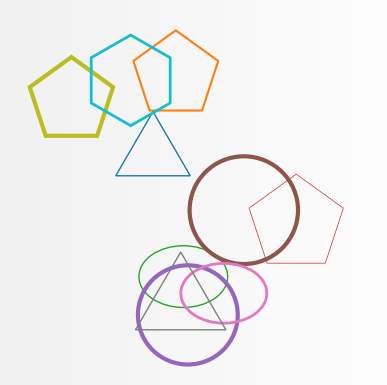[{"shape": "triangle", "thickness": 1, "radius": 0.55, "center": [0.395, 0.599]}, {"shape": "pentagon", "thickness": 1.5, "radius": 0.58, "center": [0.454, 0.806]}, {"shape": "oval", "thickness": 1, "radius": 0.57, "center": [0.473, 0.282]}, {"shape": "pentagon", "thickness": 0.5, "radius": 0.64, "center": [0.764, 0.42]}, {"shape": "circle", "thickness": 3, "radius": 0.64, "center": [0.485, 0.182]}, {"shape": "circle", "thickness": 3, "radius": 0.7, "center": [0.629, 0.454]}, {"shape": "oval", "thickness": 2, "radius": 0.55, "center": [0.578, 0.238]}, {"shape": "triangle", "thickness": 1, "radius": 0.67, "center": [0.466, 0.211]}, {"shape": "pentagon", "thickness": 3, "radius": 0.57, "center": [0.184, 0.739]}, {"shape": "hexagon", "thickness": 2, "radius": 0.59, "center": [0.337, 0.791]}]